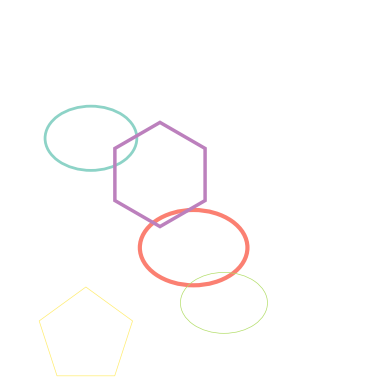[{"shape": "oval", "thickness": 2, "radius": 0.6, "center": [0.236, 0.641]}, {"shape": "oval", "thickness": 3, "radius": 0.7, "center": [0.503, 0.357]}, {"shape": "oval", "thickness": 0.5, "radius": 0.57, "center": [0.582, 0.213]}, {"shape": "hexagon", "thickness": 2.5, "radius": 0.68, "center": [0.416, 0.547]}, {"shape": "pentagon", "thickness": 0.5, "radius": 0.64, "center": [0.223, 0.127]}]